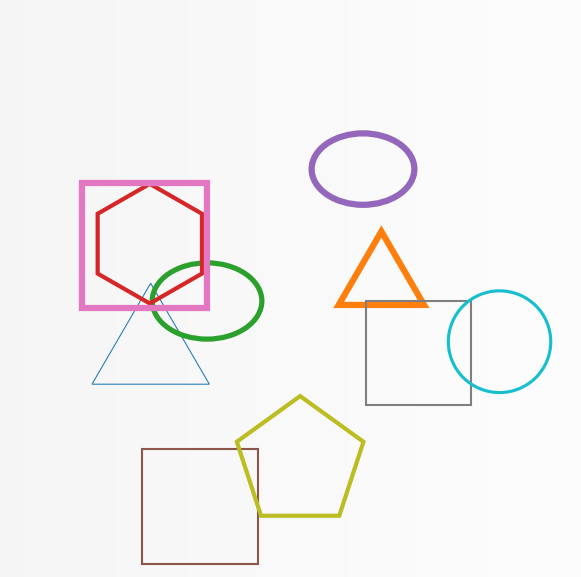[{"shape": "triangle", "thickness": 0.5, "radius": 0.58, "center": [0.259, 0.392]}, {"shape": "triangle", "thickness": 3, "radius": 0.42, "center": [0.656, 0.514]}, {"shape": "oval", "thickness": 2.5, "radius": 0.47, "center": [0.356, 0.478]}, {"shape": "hexagon", "thickness": 2, "radius": 0.52, "center": [0.258, 0.577]}, {"shape": "oval", "thickness": 3, "radius": 0.44, "center": [0.625, 0.706]}, {"shape": "square", "thickness": 1, "radius": 0.5, "center": [0.344, 0.122]}, {"shape": "square", "thickness": 3, "radius": 0.54, "center": [0.249, 0.574]}, {"shape": "square", "thickness": 1, "radius": 0.45, "center": [0.721, 0.389]}, {"shape": "pentagon", "thickness": 2, "radius": 0.57, "center": [0.516, 0.199]}, {"shape": "circle", "thickness": 1.5, "radius": 0.44, "center": [0.859, 0.407]}]